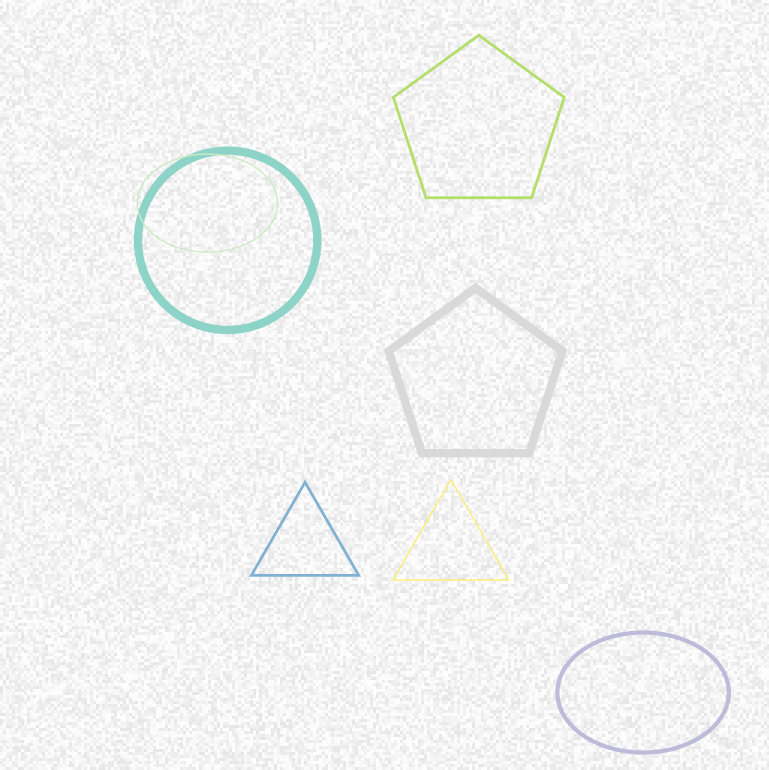[{"shape": "circle", "thickness": 3, "radius": 0.58, "center": [0.296, 0.688]}, {"shape": "oval", "thickness": 1.5, "radius": 0.56, "center": [0.835, 0.101]}, {"shape": "triangle", "thickness": 1, "radius": 0.4, "center": [0.396, 0.293]}, {"shape": "pentagon", "thickness": 1, "radius": 0.58, "center": [0.622, 0.838]}, {"shape": "pentagon", "thickness": 3, "radius": 0.59, "center": [0.618, 0.507]}, {"shape": "oval", "thickness": 0.5, "radius": 0.46, "center": [0.269, 0.736]}, {"shape": "triangle", "thickness": 0.5, "radius": 0.43, "center": [0.586, 0.29]}]